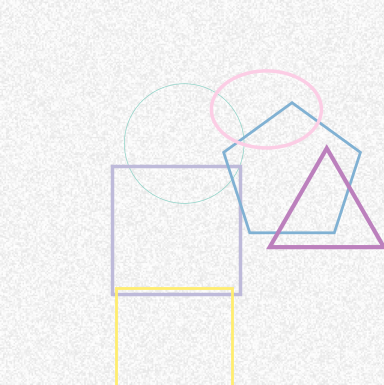[{"shape": "circle", "thickness": 0.5, "radius": 0.78, "center": [0.478, 0.627]}, {"shape": "square", "thickness": 2.5, "radius": 0.83, "center": [0.456, 0.403]}, {"shape": "pentagon", "thickness": 2, "radius": 0.93, "center": [0.759, 0.546]}, {"shape": "oval", "thickness": 2.5, "radius": 0.71, "center": [0.692, 0.716]}, {"shape": "triangle", "thickness": 3, "radius": 0.86, "center": [0.849, 0.444]}, {"shape": "square", "thickness": 2, "radius": 0.76, "center": [0.452, 0.101]}]